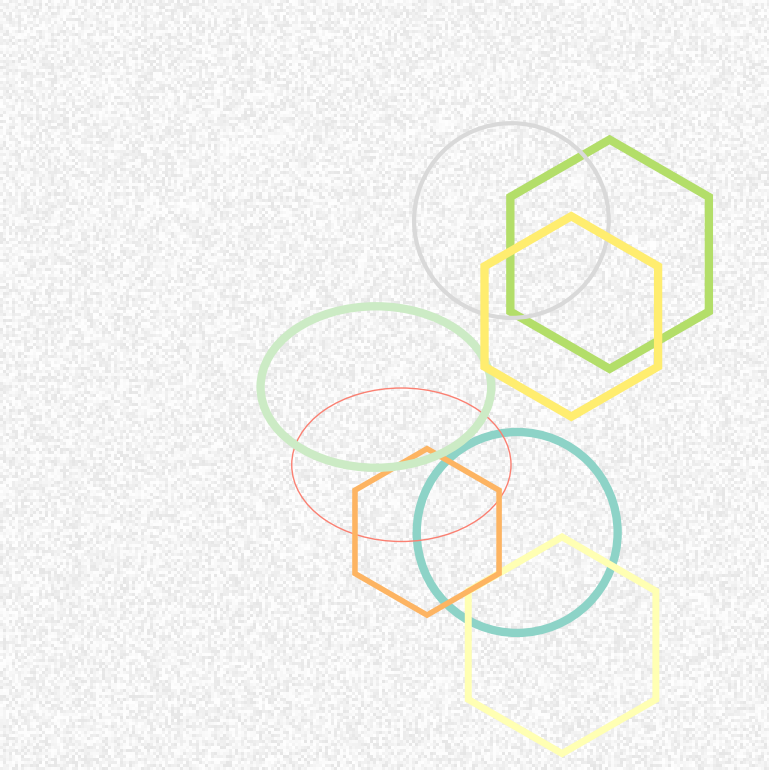[{"shape": "circle", "thickness": 3, "radius": 0.65, "center": [0.672, 0.308]}, {"shape": "hexagon", "thickness": 2.5, "radius": 0.7, "center": [0.73, 0.162]}, {"shape": "oval", "thickness": 0.5, "radius": 0.71, "center": [0.521, 0.396]}, {"shape": "hexagon", "thickness": 2, "radius": 0.54, "center": [0.555, 0.309]}, {"shape": "hexagon", "thickness": 3, "radius": 0.74, "center": [0.792, 0.67]}, {"shape": "circle", "thickness": 1.5, "radius": 0.63, "center": [0.664, 0.714]}, {"shape": "oval", "thickness": 3, "radius": 0.75, "center": [0.488, 0.497]}, {"shape": "hexagon", "thickness": 3, "radius": 0.65, "center": [0.742, 0.589]}]